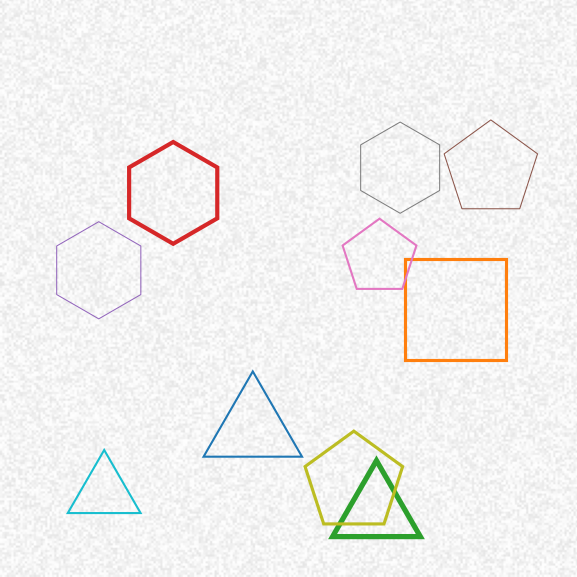[{"shape": "triangle", "thickness": 1, "radius": 0.49, "center": [0.438, 0.258]}, {"shape": "square", "thickness": 1.5, "radius": 0.44, "center": [0.788, 0.463]}, {"shape": "triangle", "thickness": 2.5, "radius": 0.44, "center": [0.652, 0.114]}, {"shape": "hexagon", "thickness": 2, "radius": 0.44, "center": [0.3, 0.665]}, {"shape": "hexagon", "thickness": 0.5, "radius": 0.42, "center": [0.171, 0.531]}, {"shape": "pentagon", "thickness": 0.5, "radius": 0.43, "center": [0.85, 0.706]}, {"shape": "pentagon", "thickness": 1, "radius": 0.34, "center": [0.657, 0.553]}, {"shape": "hexagon", "thickness": 0.5, "radius": 0.39, "center": [0.693, 0.709]}, {"shape": "pentagon", "thickness": 1.5, "radius": 0.44, "center": [0.613, 0.164]}, {"shape": "triangle", "thickness": 1, "radius": 0.36, "center": [0.18, 0.147]}]